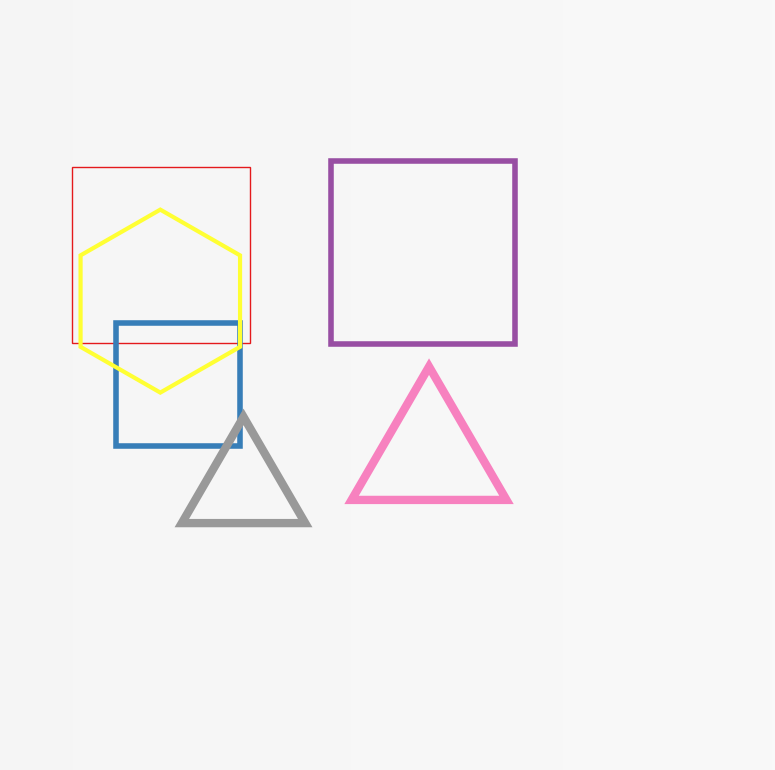[{"shape": "square", "thickness": 0.5, "radius": 0.57, "center": [0.207, 0.669]}, {"shape": "square", "thickness": 2, "radius": 0.4, "center": [0.229, 0.501]}, {"shape": "square", "thickness": 2, "radius": 0.59, "center": [0.546, 0.673]}, {"shape": "hexagon", "thickness": 1.5, "radius": 0.59, "center": [0.207, 0.609]}, {"shape": "triangle", "thickness": 3, "radius": 0.58, "center": [0.554, 0.408]}, {"shape": "triangle", "thickness": 3, "radius": 0.46, "center": [0.314, 0.367]}]